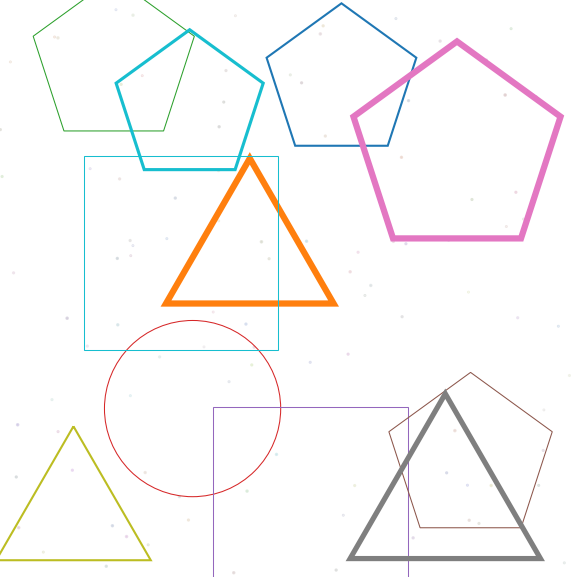[{"shape": "pentagon", "thickness": 1, "radius": 0.68, "center": [0.591, 0.857]}, {"shape": "triangle", "thickness": 3, "radius": 0.84, "center": [0.433, 0.557]}, {"shape": "pentagon", "thickness": 0.5, "radius": 0.73, "center": [0.197, 0.891]}, {"shape": "circle", "thickness": 0.5, "radius": 0.76, "center": [0.333, 0.292]}, {"shape": "square", "thickness": 0.5, "radius": 0.85, "center": [0.538, 0.125]}, {"shape": "pentagon", "thickness": 0.5, "radius": 0.74, "center": [0.815, 0.206]}, {"shape": "pentagon", "thickness": 3, "radius": 0.94, "center": [0.791, 0.739]}, {"shape": "triangle", "thickness": 2.5, "radius": 0.95, "center": [0.771, 0.127]}, {"shape": "triangle", "thickness": 1, "radius": 0.77, "center": [0.127, 0.106]}, {"shape": "square", "thickness": 0.5, "radius": 0.84, "center": [0.314, 0.561]}, {"shape": "pentagon", "thickness": 1.5, "radius": 0.67, "center": [0.328, 0.814]}]